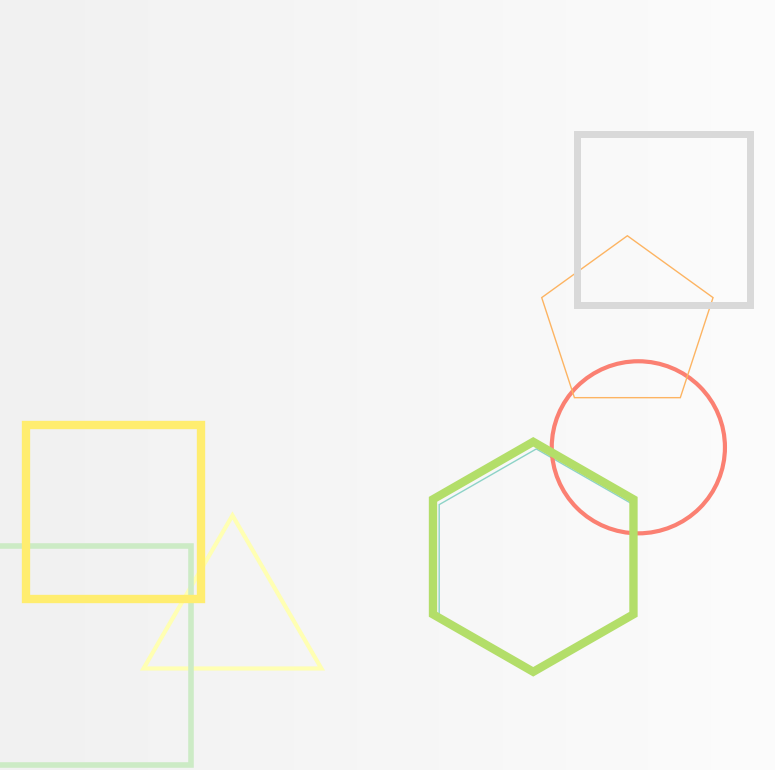[{"shape": "hexagon", "thickness": 0.5, "radius": 0.72, "center": [0.692, 0.272]}, {"shape": "triangle", "thickness": 1.5, "radius": 0.66, "center": [0.3, 0.198]}, {"shape": "circle", "thickness": 1.5, "radius": 0.56, "center": [0.824, 0.419]}, {"shape": "pentagon", "thickness": 0.5, "radius": 0.58, "center": [0.81, 0.578]}, {"shape": "hexagon", "thickness": 3, "radius": 0.75, "center": [0.688, 0.277]}, {"shape": "square", "thickness": 2.5, "radius": 0.56, "center": [0.856, 0.715]}, {"shape": "square", "thickness": 2, "radius": 0.71, "center": [0.105, 0.149]}, {"shape": "square", "thickness": 3, "radius": 0.56, "center": [0.147, 0.335]}]